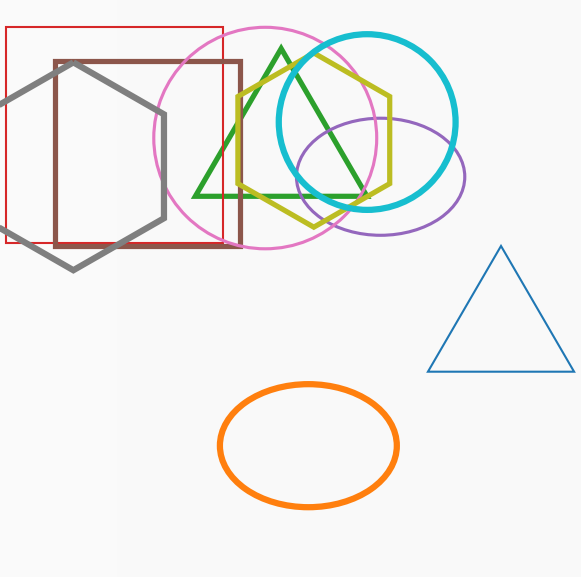[{"shape": "triangle", "thickness": 1, "radius": 0.73, "center": [0.862, 0.428]}, {"shape": "oval", "thickness": 3, "radius": 0.76, "center": [0.531, 0.227]}, {"shape": "triangle", "thickness": 2.5, "radius": 0.85, "center": [0.484, 0.745]}, {"shape": "square", "thickness": 1, "radius": 0.94, "center": [0.197, 0.765]}, {"shape": "oval", "thickness": 1.5, "radius": 0.72, "center": [0.655, 0.693]}, {"shape": "square", "thickness": 2.5, "radius": 0.8, "center": [0.254, 0.733]}, {"shape": "circle", "thickness": 1.5, "radius": 0.96, "center": [0.456, 0.76]}, {"shape": "hexagon", "thickness": 3, "radius": 0.9, "center": [0.126, 0.711]}, {"shape": "hexagon", "thickness": 2.5, "radius": 0.75, "center": [0.54, 0.757]}, {"shape": "circle", "thickness": 3, "radius": 0.76, "center": [0.632, 0.788]}]